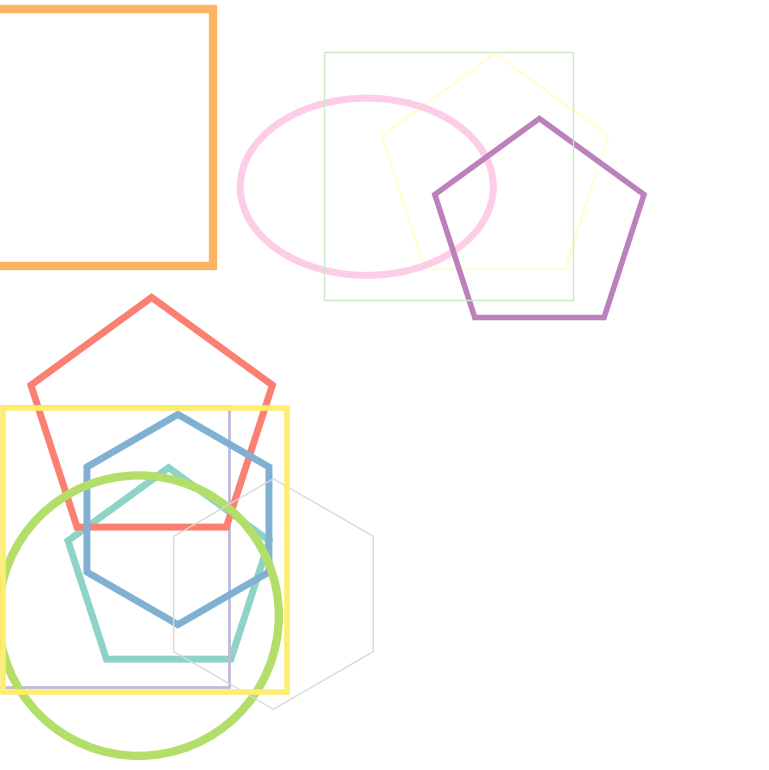[{"shape": "pentagon", "thickness": 2.5, "radius": 0.69, "center": [0.219, 0.255]}, {"shape": "pentagon", "thickness": 0.5, "radius": 0.77, "center": [0.643, 0.776]}, {"shape": "square", "thickness": 1, "radius": 0.91, "center": [0.115, 0.291]}, {"shape": "pentagon", "thickness": 2.5, "radius": 0.82, "center": [0.197, 0.449]}, {"shape": "hexagon", "thickness": 2.5, "radius": 0.68, "center": [0.231, 0.325]}, {"shape": "square", "thickness": 3, "radius": 0.83, "center": [0.109, 0.821]}, {"shape": "circle", "thickness": 3, "radius": 0.91, "center": [0.18, 0.2]}, {"shape": "oval", "thickness": 2.5, "radius": 0.82, "center": [0.476, 0.757]}, {"shape": "hexagon", "thickness": 0.5, "radius": 0.75, "center": [0.355, 0.229]}, {"shape": "pentagon", "thickness": 2, "radius": 0.71, "center": [0.701, 0.703]}, {"shape": "square", "thickness": 0.5, "radius": 0.81, "center": [0.582, 0.771]}, {"shape": "square", "thickness": 2, "radius": 0.92, "center": [0.188, 0.286]}]